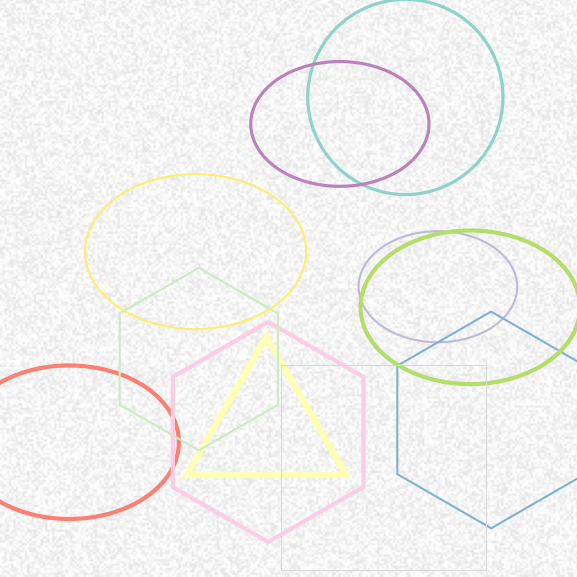[{"shape": "circle", "thickness": 1.5, "radius": 0.85, "center": [0.702, 0.831]}, {"shape": "triangle", "thickness": 3, "radius": 0.8, "center": [0.461, 0.257]}, {"shape": "oval", "thickness": 1, "radius": 0.69, "center": [0.758, 0.503]}, {"shape": "oval", "thickness": 2, "radius": 0.95, "center": [0.12, 0.233]}, {"shape": "hexagon", "thickness": 1, "radius": 0.94, "center": [0.85, 0.272]}, {"shape": "oval", "thickness": 2, "radius": 0.95, "center": [0.814, 0.467]}, {"shape": "hexagon", "thickness": 2, "radius": 0.95, "center": [0.464, 0.251]}, {"shape": "square", "thickness": 0.5, "radius": 0.89, "center": [0.664, 0.189]}, {"shape": "oval", "thickness": 1.5, "radius": 0.77, "center": [0.589, 0.785]}, {"shape": "hexagon", "thickness": 1, "radius": 0.79, "center": [0.344, 0.377]}, {"shape": "oval", "thickness": 1, "radius": 0.96, "center": [0.339, 0.563]}]